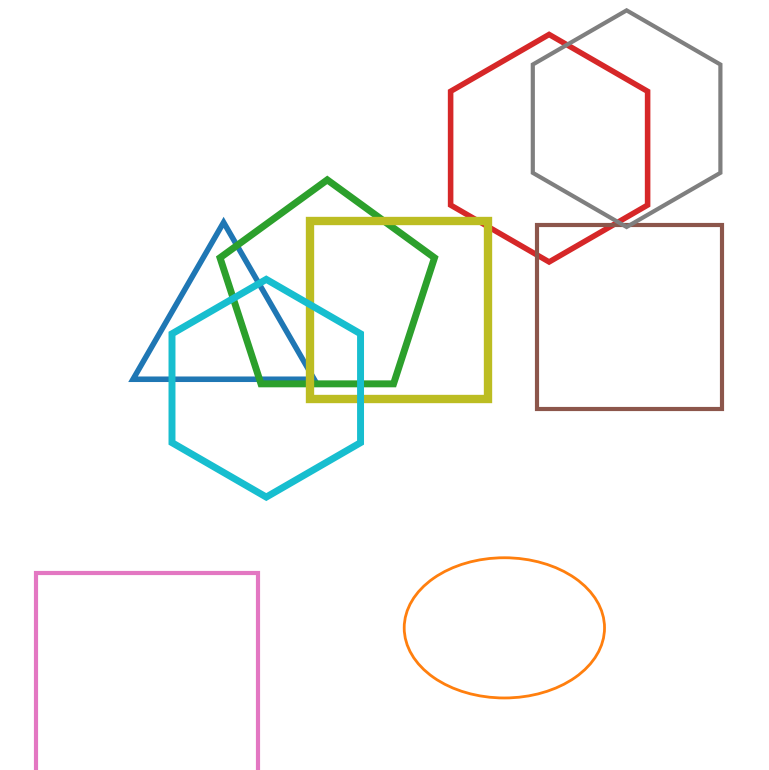[{"shape": "triangle", "thickness": 2, "radius": 0.68, "center": [0.29, 0.575]}, {"shape": "oval", "thickness": 1, "radius": 0.65, "center": [0.655, 0.185]}, {"shape": "pentagon", "thickness": 2.5, "radius": 0.73, "center": [0.425, 0.62]}, {"shape": "hexagon", "thickness": 2, "radius": 0.74, "center": [0.713, 0.808]}, {"shape": "square", "thickness": 1.5, "radius": 0.6, "center": [0.818, 0.588]}, {"shape": "square", "thickness": 1.5, "radius": 0.72, "center": [0.191, 0.111]}, {"shape": "hexagon", "thickness": 1.5, "radius": 0.7, "center": [0.814, 0.846]}, {"shape": "square", "thickness": 3, "radius": 0.58, "center": [0.518, 0.597]}, {"shape": "hexagon", "thickness": 2.5, "radius": 0.71, "center": [0.346, 0.496]}]